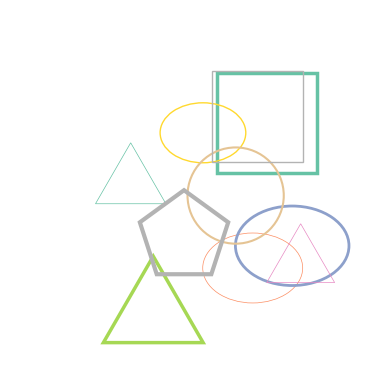[{"shape": "square", "thickness": 2.5, "radius": 0.65, "center": [0.693, 0.682]}, {"shape": "triangle", "thickness": 0.5, "radius": 0.53, "center": [0.339, 0.524]}, {"shape": "oval", "thickness": 0.5, "radius": 0.65, "center": [0.656, 0.304]}, {"shape": "oval", "thickness": 2, "radius": 0.74, "center": [0.759, 0.362]}, {"shape": "triangle", "thickness": 0.5, "radius": 0.51, "center": [0.781, 0.317]}, {"shape": "triangle", "thickness": 2.5, "radius": 0.75, "center": [0.398, 0.185]}, {"shape": "oval", "thickness": 1, "radius": 0.56, "center": [0.527, 0.655]}, {"shape": "circle", "thickness": 1.5, "radius": 0.62, "center": [0.612, 0.492]}, {"shape": "square", "thickness": 1, "radius": 0.59, "center": [0.669, 0.697]}, {"shape": "pentagon", "thickness": 3, "radius": 0.6, "center": [0.478, 0.385]}]